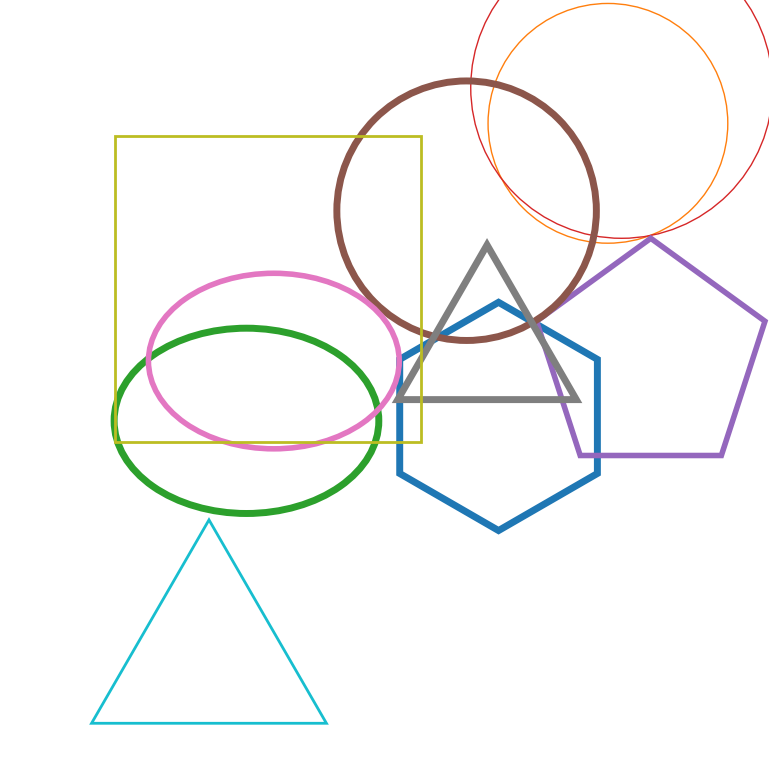[{"shape": "hexagon", "thickness": 2.5, "radius": 0.74, "center": [0.647, 0.459]}, {"shape": "circle", "thickness": 0.5, "radius": 0.78, "center": [0.79, 0.84]}, {"shape": "oval", "thickness": 2.5, "radius": 0.86, "center": [0.32, 0.453]}, {"shape": "circle", "thickness": 0.5, "radius": 0.98, "center": [0.807, 0.887]}, {"shape": "pentagon", "thickness": 2, "radius": 0.78, "center": [0.845, 0.535]}, {"shape": "circle", "thickness": 2.5, "radius": 0.84, "center": [0.606, 0.726]}, {"shape": "oval", "thickness": 2, "radius": 0.81, "center": [0.356, 0.531]}, {"shape": "triangle", "thickness": 2.5, "radius": 0.67, "center": [0.633, 0.548]}, {"shape": "square", "thickness": 1, "radius": 0.99, "center": [0.348, 0.625]}, {"shape": "triangle", "thickness": 1, "radius": 0.88, "center": [0.271, 0.149]}]